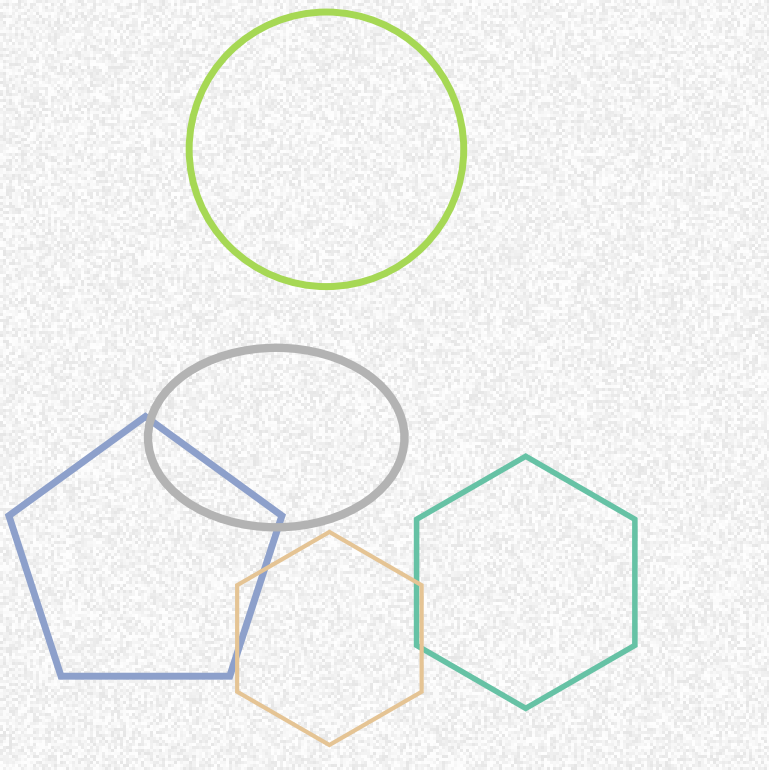[{"shape": "hexagon", "thickness": 2, "radius": 0.82, "center": [0.683, 0.244]}, {"shape": "pentagon", "thickness": 2.5, "radius": 0.93, "center": [0.189, 0.273]}, {"shape": "circle", "thickness": 2.5, "radius": 0.89, "center": [0.424, 0.806]}, {"shape": "hexagon", "thickness": 1.5, "radius": 0.69, "center": [0.428, 0.171]}, {"shape": "oval", "thickness": 3, "radius": 0.83, "center": [0.359, 0.432]}]